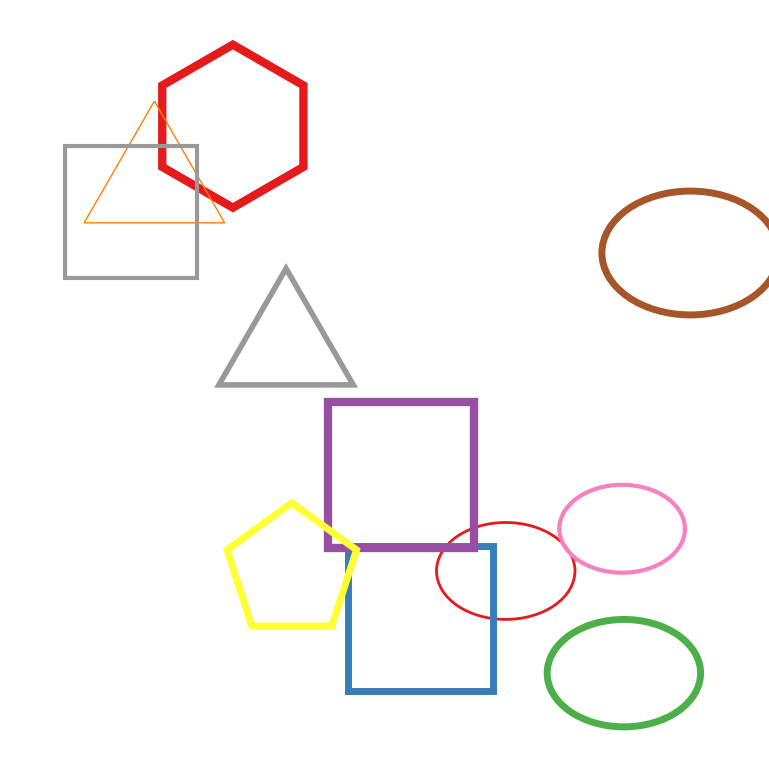[{"shape": "oval", "thickness": 1, "radius": 0.45, "center": [0.657, 0.258]}, {"shape": "hexagon", "thickness": 3, "radius": 0.53, "center": [0.302, 0.836]}, {"shape": "square", "thickness": 2.5, "radius": 0.47, "center": [0.546, 0.197]}, {"shape": "oval", "thickness": 2.5, "radius": 0.5, "center": [0.81, 0.126]}, {"shape": "square", "thickness": 3, "radius": 0.47, "center": [0.521, 0.383]}, {"shape": "triangle", "thickness": 0.5, "radius": 0.53, "center": [0.2, 0.763]}, {"shape": "pentagon", "thickness": 2.5, "radius": 0.44, "center": [0.379, 0.259]}, {"shape": "oval", "thickness": 2.5, "radius": 0.57, "center": [0.897, 0.671]}, {"shape": "oval", "thickness": 1.5, "radius": 0.41, "center": [0.808, 0.313]}, {"shape": "triangle", "thickness": 2, "radius": 0.5, "center": [0.372, 0.551]}, {"shape": "square", "thickness": 1.5, "radius": 0.43, "center": [0.17, 0.725]}]